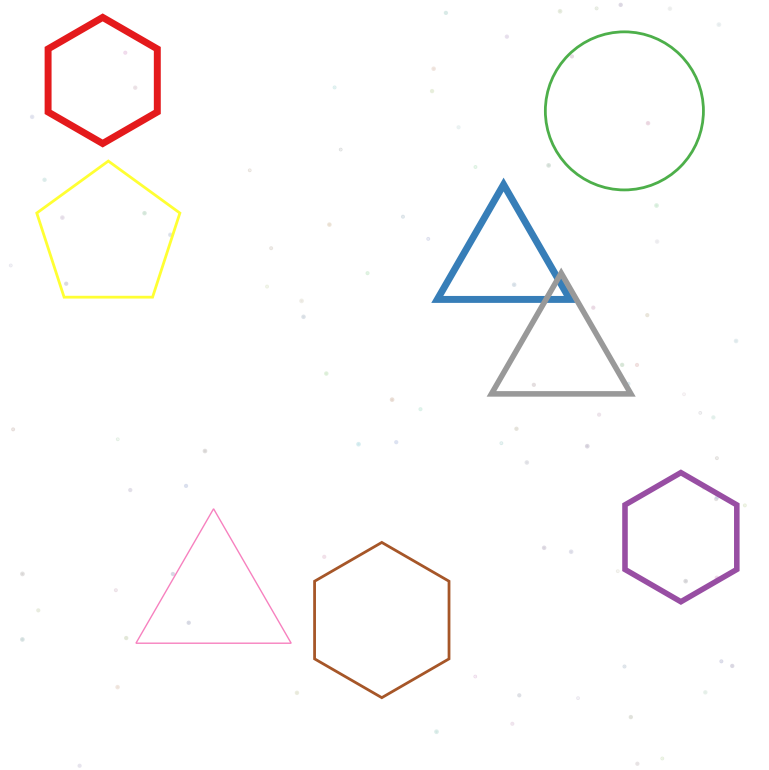[{"shape": "hexagon", "thickness": 2.5, "radius": 0.41, "center": [0.133, 0.896]}, {"shape": "triangle", "thickness": 2.5, "radius": 0.5, "center": [0.654, 0.661]}, {"shape": "circle", "thickness": 1, "radius": 0.51, "center": [0.811, 0.856]}, {"shape": "hexagon", "thickness": 2, "radius": 0.42, "center": [0.884, 0.302]}, {"shape": "pentagon", "thickness": 1, "radius": 0.49, "center": [0.141, 0.693]}, {"shape": "hexagon", "thickness": 1, "radius": 0.5, "center": [0.496, 0.195]}, {"shape": "triangle", "thickness": 0.5, "radius": 0.58, "center": [0.277, 0.223]}, {"shape": "triangle", "thickness": 2, "radius": 0.52, "center": [0.729, 0.541]}]